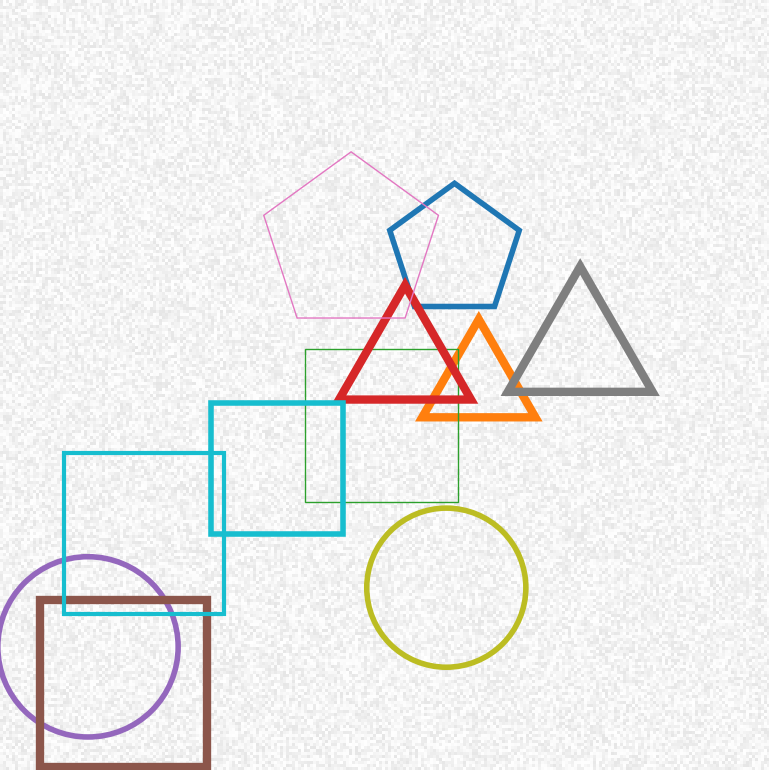[{"shape": "pentagon", "thickness": 2, "radius": 0.44, "center": [0.59, 0.673]}, {"shape": "triangle", "thickness": 3, "radius": 0.42, "center": [0.622, 0.5]}, {"shape": "square", "thickness": 0.5, "radius": 0.5, "center": [0.495, 0.448]}, {"shape": "triangle", "thickness": 3, "radius": 0.49, "center": [0.526, 0.531]}, {"shape": "circle", "thickness": 2, "radius": 0.59, "center": [0.114, 0.16]}, {"shape": "square", "thickness": 3, "radius": 0.54, "center": [0.16, 0.112]}, {"shape": "pentagon", "thickness": 0.5, "radius": 0.6, "center": [0.456, 0.683]}, {"shape": "triangle", "thickness": 3, "radius": 0.54, "center": [0.753, 0.545]}, {"shape": "circle", "thickness": 2, "radius": 0.52, "center": [0.58, 0.237]}, {"shape": "square", "thickness": 1.5, "radius": 0.52, "center": [0.187, 0.307]}, {"shape": "square", "thickness": 2, "radius": 0.43, "center": [0.359, 0.392]}]